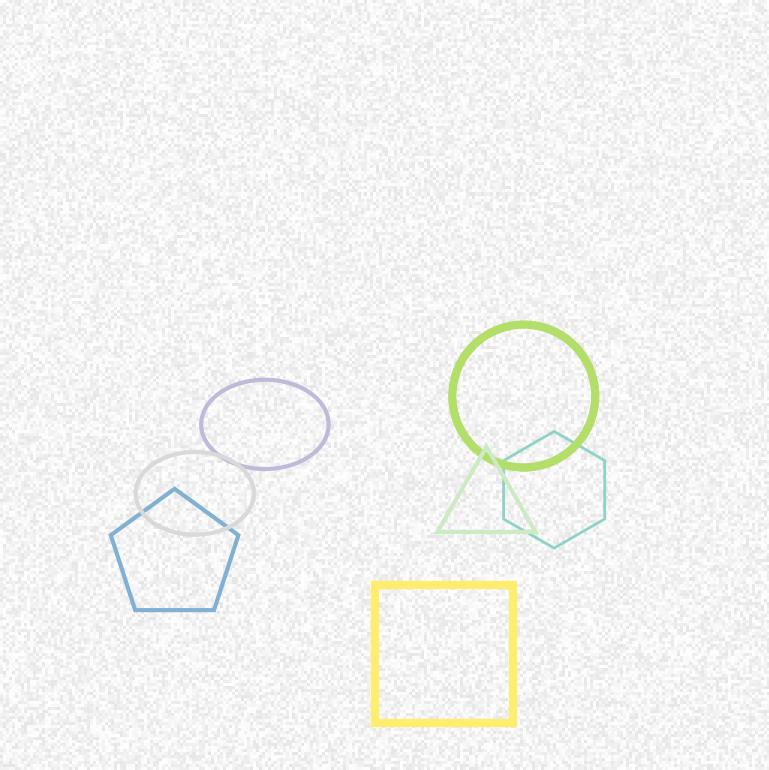[{"shape": "hexagon", "thickness": 1, "radius": 0.38, "center": [0.72, 0.364]}, {"shape": "oval", "thickness": 1.5, "radius": 0.41, "center": [0.344, 0.449]}, {"shape": "pentagon", "thickness": 1.5, "radius": 0.44, "center": [0.227, 0.278]}, {"shape": "circle", "thickness": 3, "radius": 0.46, "center": [0.68, 0.486]}, {"shape": "oval", "thickness": 1.5, "radius": 0.38, "center": [0.253, 0.359]}, {"shape": "triangle", "thickness": 1.5, "radius": 0.37, "center": [0.632, 0.346]}, {"shape": "square", "thickness": 3, "radius": 0.45, "center": [0.577, 0.15]}]